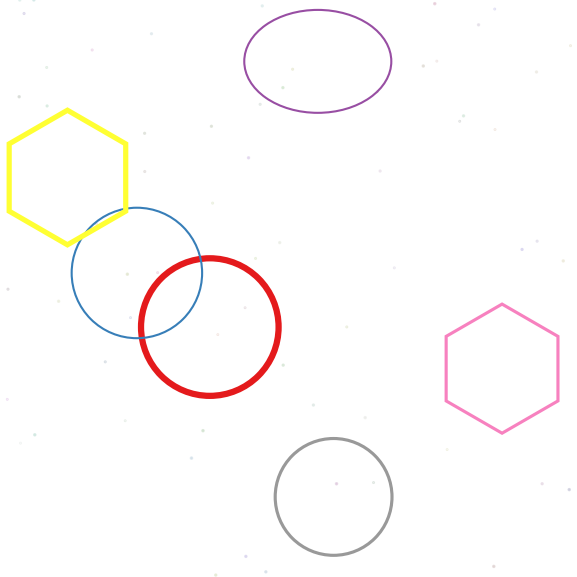[{"shape": "circle", "thickness": 3, "radius": 0.6, "center": [0.363, 0.433]}, {"shape": "circle", "thickness": 1, "radius": 0.56, "center": [0.237, 0.526]}, {"shape": "oval", "thickness": 1, "radius": 0.64, "center": [0.55, 0.893]}, {"shape": "hexagon", "thickness": 2.5, "radius": 0.58, "center": [0.117, 0.692]}, {"shape": "hexagon", "thickness": 1.5, "radius": 0.56, "center": [0.869, 0.361]}, {"shape": "circle", "thickness": 1.5, "radius": 0.51, "center": [0.578, 0.139]}]